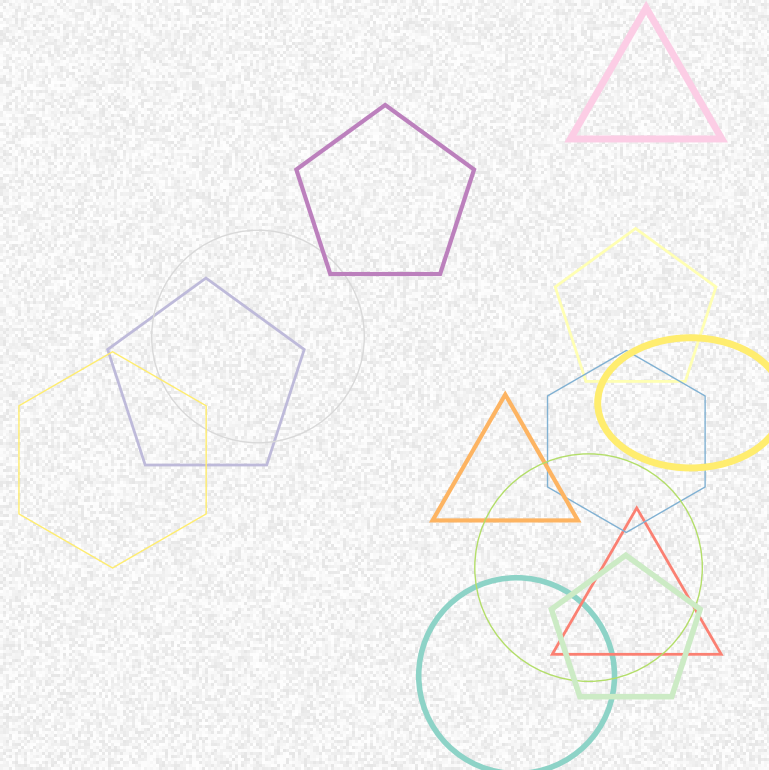[{"shape": "circle", "thickness": 2, "radius": 0.64, "center": [0.671, 0.123]}, {"shape": "pentagon", "thickness": 1, "radius": 0.55, "center": [0.825, 0.593]}, {"shape": "pentagon", "thickness": 1, "radius": 0.67, "center": [0.267, 0.505]}, {"shape": "triangle", "thickness": 1, "radius": 0.63, "center": [0.827, 0.214]}, {"shape": "hexagon", "thickness": 0.5, "radius": 0.59, "center": [0.813, 0.427]}, {"shape": "triangle", "thickness": 1.5, "radius": 0.54, "center": [0.656, 0.379]}, {"shape": "circle", "thickness": 0.5, "radius": 0.74, "center": [0.764, 0.263]}, {"shape": "triangle", "thickness": 2.5, "radius": 0.57, "center": [0.839, 0.876]}, {"shape": "circle", "thickness": 0.5, "radius": 0.69, "center": [0.335, 0.563]}, {"shape": "pentagon", "thickness": 1.5, "radius": 0.61, "center": [0.5, 0.742]}, {"shape": "pentagon", "thickness": 2, "radius": 0.51, "center": [0.813, 0.177]}, {"shape": "hexagon", "thickness": 0.5, "radius": 0.7, "center": [0.146, 0.403]}, {"shape": "oval", "thickness": 2.5, "radius": 0.6, "center": [0.897, 0.477]}]